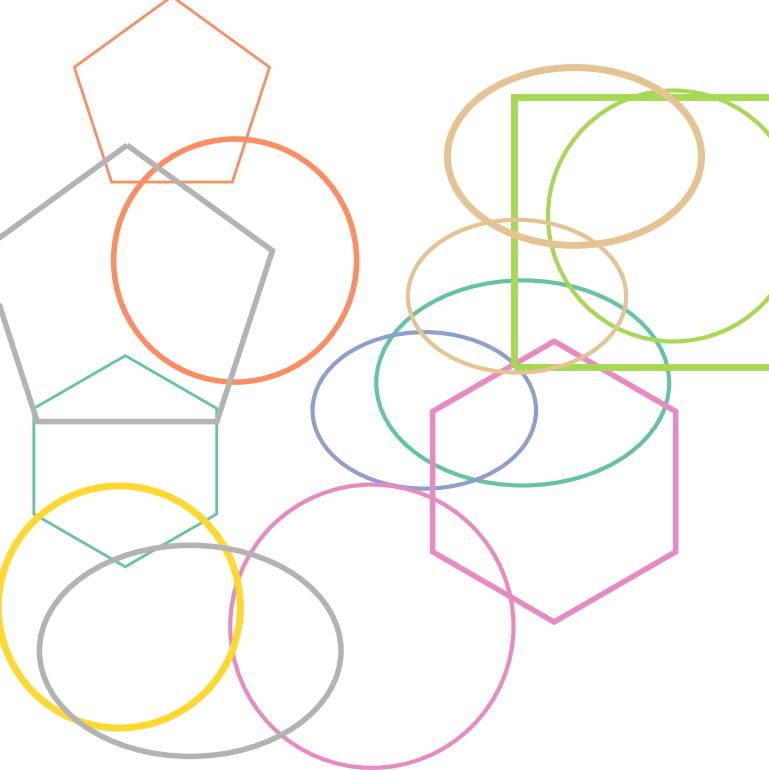[{"shape": "hexagon", "thickness": 1, "radius": 0.69, "center": [0.163, 0.401]}, {"shape": "oval", "thickness": 1.5, "radius": 0.95, "center": [0.679, 0.503]}, {"shape": "circle", "thickness": 2, "radius": 0.79, "center": [0.305, 0.662]}, {"shape": "pentagon", "thickness": 1, "radius": 0.67, "center": [0.223, 0.871]}, {"shape": "oval", "thickness": 1.5, "radius": 0.73, "center": [0.551, 0.467]}, {"shape": "circle", "thickness": 1.5, "radius": 0.92, "center": [0.483, 0.187]}, {"shape": "hexagon", "thickness": 2, "radius": 0.91, "center": [0.72, 0.375]}, {"shape": "square", "thickness": 2.5, "radius": 0.88, "center": [0.843, 0.699]}, {"shape": "circle", "thickness": 1.5, "radius": 0.81, "center": [0.875, 0.719]}, {"shape": "circle", "thickness": 2.5, "radius": 0.79, "center": [0.155, 0.212]}, {"shape": "oval", "thickness": 2.5, "radius": 0.82, "center": [0.746, 0.797]}, {"shape": "oval", "thickness": 1.5, "radius": 0.71, "center": [0.671, 0.615]}, {"shape": "pentagon", "thickness": 2, "radius": 0.99, "center": [0.165, 0.613]}, {"shape": "oval", "thickness": 2, "radius": 0.98, "center": [0.247, 0.155]}]